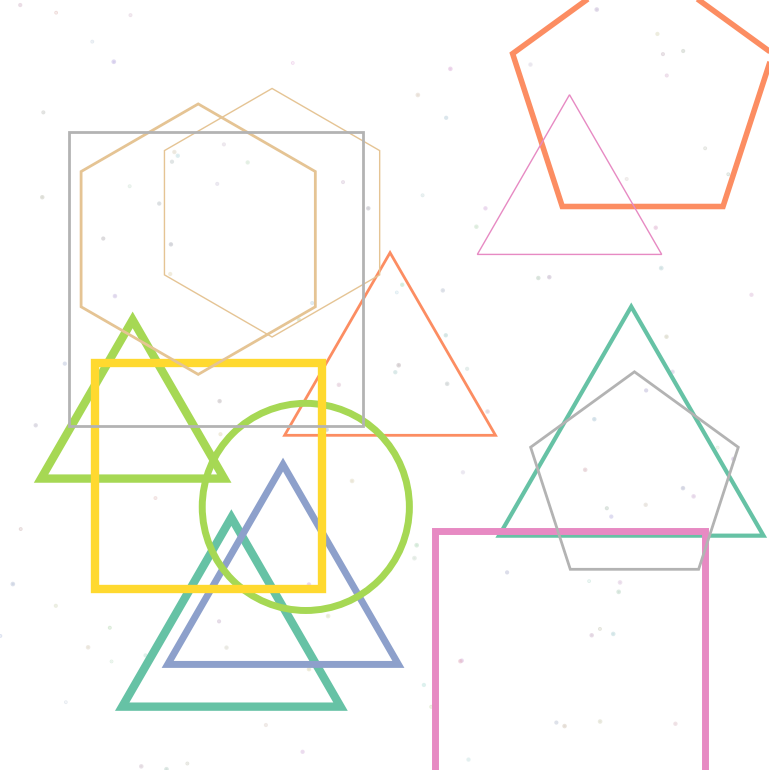[{"shape": "triangle", "thickness": 1.5, "radius": 0.99, "center": [0.82, 0.403]}, {"shape": "triangle", "thickness": 3, "radius": 0.82, "center": [0.3, 0.164]}, {"shape": "pentagon", "thickness": 2, "radius": 0.89, "center": [0.835, 0.875]}, {"shape": "triangle", "thickness": 1, "radius": 0.79, "center": [0.507, 0.514]}, {"shape": "triangle", "thickness": 2.5, "radius": 0.86, "center": [0.368, 0.224]}, {"shape": "triangle", "thickness": 0.5, "radius": 0.69, "center": [0.74, 0.739]}, {"shape": "square", "thickness": 2.5, "radius": 0.88, "center": [0.74, 0.135]}, {"shape": "circle", "thickness": 2.5, "radius": 0.67, "center": [0.397, 0.342]}, {"shape": "triangle", "thickness": 3, "radius": 0.69, "center": [0.172, 0.447]}, {"shape": "square", "thickness": 3, "radius": 0.73, "center": [0.271, 0.382]}, {"shape": "hexagon", "thickness": 1, "radius": 0.88, "center": [0.257, 0.689]}, {"shape": "hexagon", "thickness": 0.5, "radius": 0.81, "center": [0.353, 0.724]}, {"shape": "pentagon", "thickness": 1, "radius": 0.71, "center": [0.824, 0.375]}, {"shape": "square", "thickness": 1, "radius": 0.95, "center": [0.281, 0.638]}]